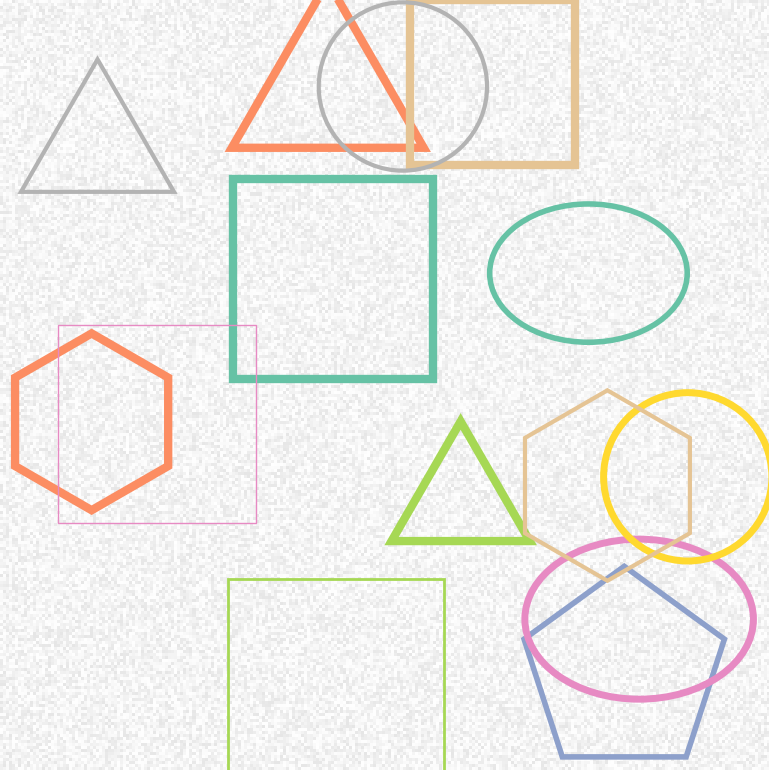[{"shape": "square", "thickness": 3, "radius": 0.65, "center": [0.433, 0.638]}, {"shape": "oval", "thickness": 2, "radius": 0.64, "center": [0.764, 0.645]}, {"shape": "hexagon", "thickness": 3, "radius": 0.57, "center": [0.119, 0.452]}, {"shape": "triangle", "thickness": 3, "radius": 0.72, "center": [0.426, 0.88]}, {"shape": "pentagon", "thickness": 2, "radius": 0.68, "center": [0.811, 0.128]}, {"shape": "oval", "thickness": 2.5, "radius": 0.74, "center": [0.83, 0.196]}, {"shape": "square", "thickness": 0.5, "radius": 0.64, "center": [0.204, 0.45]}, {"shape": "triangle", "thickness": 3, "radius": 0.52, "center": [0.598, 0.349]}, {"shape": "square", "thickness": 1, "radius": 0.7, "center": [0.436, 0.108]}, {"shape": "circle", "thickness": 2.5, "radius": 0.55, "center": [0.893, 0.381]}, {"shape": "hexagon", "thickness": 1.5, "radius": 0.62, "center": [0.789, 0.369]}, {"shape": "square", "thickness": 3, "radius": 0.53, "center": [0.639, 0.893]}, {"shape": "triangle", "thickness": 1.5, "radius": 0.57, "center": [0.127, 0.808]}, {"shape": "circle", "thickness": 1.5, "radius": 0.55, "center": [0.523, 0.888]}]